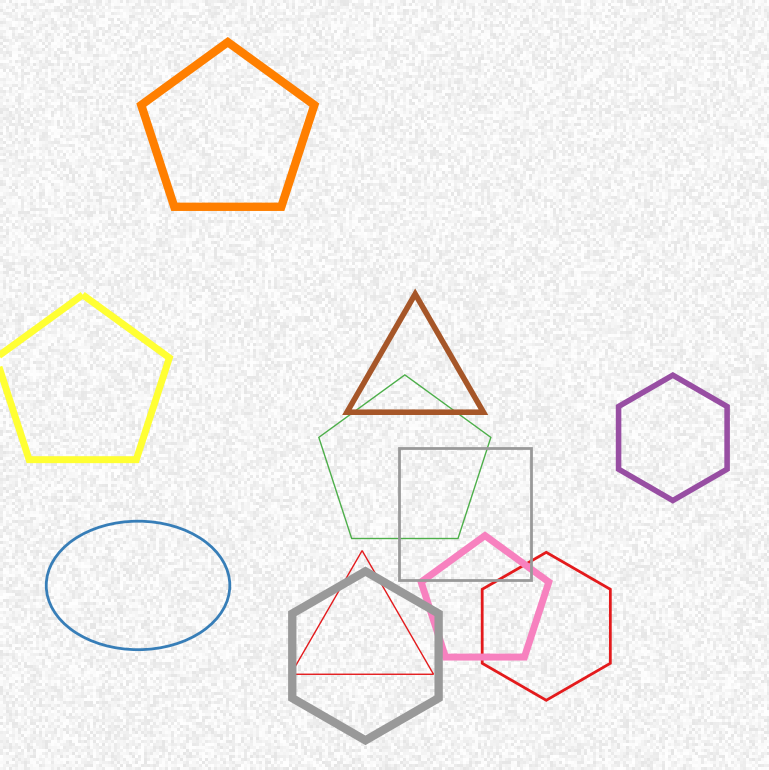[{"shape": "hexagon", "thickness": 1, "radius": 0.48, "center": [0.709, 0.187]}, {"shape": "triangle", "thickness": 0.5, "radius": 0.54, "center": [0.47, 0.178]}, {"shape": "oval", "thickness": 1, "radius": 0.6, "center": [0.179, 0.24]}, {"shape": "pentagon", "thickness": 0.5, "radius": 0.59, "center": [0.526, 0.396]}, {"shape": "hexagon", "thickness": 2, "radius": 0.41, "center": [0.874, 0.431]}, {"shape": "pentagon", "thickness": 3, "radius": 0.59, "center": [0.296, 0.827]}, {"shape": "pentagon", "thickness": 2.5, "radius": 0.59, "center": [0.107, 0.499]}, {"shape": "triangle", "thickness": 2, "radius": 0.51, "center": [0.539, 0.516]}, {"shape": "pentagon", "thickness": 2.5, "radius": 0.44, "center": [0.63, 0.217]}, {"shape": "hexagon", "thickness": 3, "radius": 0.55, "center": [0.475, 0.148]}, {"shape": "square", "thickness": 1, "radius": 0.43, "center": [0.604, 0.333]}]